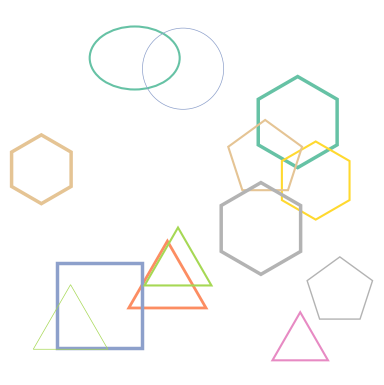[{"shape": "oval", "thickness": 1.5, "radius": 0.58, "center": [0.35, 0.849]}, {"shape": "hexagon", "thickness": 2.5, "radius": 0.59, "center": [0.773, 0.683]}, {"shape": "triangle", "thickness": 2, "radius": 0.58, "center": [0.435, 0.258]}, {"shape": "circle", "thickness": 0.5, "radius": 0.53, "center": [0.475, 0.822]}, {"shape": "square", "thickness": 2.5, "radius": 0.55, "center": [0.257, 0.206]}, {"shape": "triangle", "thickness": 1.5, "radius": 0.42, "center": [0.78, 0.106]}, {"shape": "triangle", "thickness": 1.5, "radius": 0.5, "center": [0.462, 0.309]}, {"shape": "triangle", "thickness": 0.5, "radius": 0.56, "center": [0.183, 0.149]}, {"shape": "hexagon", "thickness": 1.5, "radius": 0.51, "center": [0.82, 0.531]}, {"shape": "pentagon", "thickness": 1.5, "radius": 0.5, "center": [0.689, 0.588]}, {"shape": "hexagon", "thickness": 2.5, "radius": 0.45, "center": [0.107, 0.56]}, {"shape": "pentagon", "thickness": 1, "radius": 0.45, "center": [0.883, 0.243]}, {"shape": "hexagon", "thickness": 2.5, "radius": 0.6, "center": [0.678, 0.407]}]